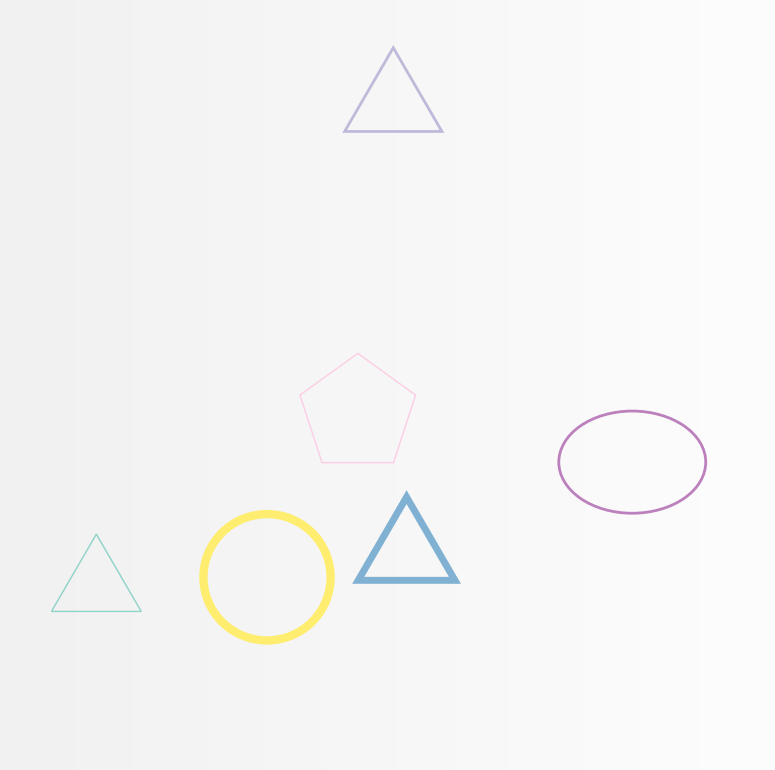[{"shape": "triangle", "thickness": 0.5, "radius": 0.33, "center": [0.124, 0.239]}, {"shape": "triangle", "thickness": 1, "radius": 0.36, "center": [0.507, 0.866]}, {"shape": "triangle", "thickness": 2.5, "radius": 0.36, "center": [0.525, 0.282]}, {"shape": "pentagon", "thickness": 0.5, "radius": 0.39, "center": [0.462, 0.463]}, {"shape": "oval", "thickness": 1, "radius": 0.47, "center": [0.816, 0.4]}, {"shape": "circle", "thickness": 3, "radius": 0.41, "center": [0.345, 0.25]}]